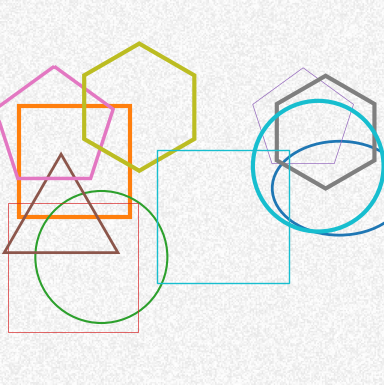[{"shape": "oval", "thickness": 2, "radius": 0.87, "center": [0.881, 0.511]}, {"shape": "square", "thickness": 3, "radius": 0.72, "center": [0.194, 0.58]}, {"shape": "circle", "thickness": 1.5, "radius": 0.86, "center": [0.263, 0.332]}, {"shape": "square", "thickness": 0.5, "radius": 0.84, "center": [0.189, 0.305]}, {"shape": "pentagon", "thickness": 0.5, "radius": 0.69, "center": [0.787, 0.686]}, {"shape": "triangle", "thickness": 2, "radius": 0.85, "center": [0.159, 0.429]}, {"shape": "pentagon", "thickness": 2.5, "radius": 0.8, "center": [0.141, 0.667]}, {"shape": "hexagon", "thickness": 3, "radius": 0.73, "center": [0.846, 0.657]}, {"shape": "hexagon", "thickness": 3, "radius": 0.83, "center": [0.362, 0.722]}, {"shape": "square", "thickness": 1, "radius": 0.86, "center": [0.579, 0.438]}, {"shape": "circle", "thickness": 3, "radius": 0.85, "center": [0.827, 0.568]}]